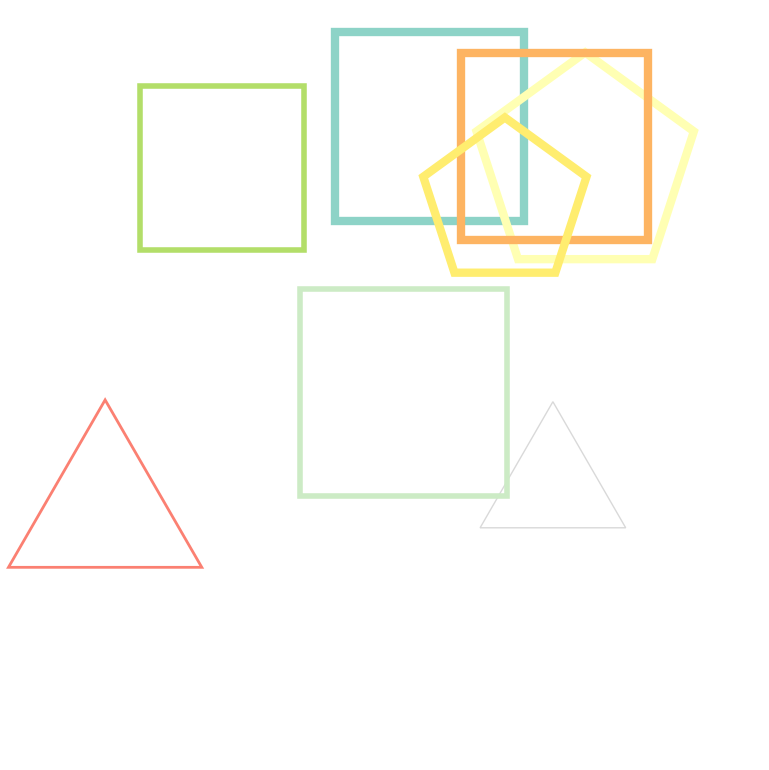[{"shape": "square", "thickness": 3, "radius": 0.61, "center": [0.558, 0.836]}, {"shape": "pentagon", "thickness": 3, "radius": 0.74, "center": [0.76, 0.783]}, {"shape": "triangle", "thickness": 1, "radius": 0.72, "center": [0.137, 0.336]}, {"shape": "square", "thickness": 3, "radius": 0.61, "center": [0.72, 0.81]}, {"shape": "square", "thickness": 2, "radius": 0.53, "center": [0.289, 0.782]}, {"shape": "triangle", "thickness": 0.5, "radius": 0.55, "center": [0.718, 0.369]}, {"shape": "square", "thickness": 2, "radius": 0.67, "center": [0.524, 0.491]}, {"shape": "pentagon", "thickness": 3, "radius": 0.56, "center": [0.656, 0.736]}]